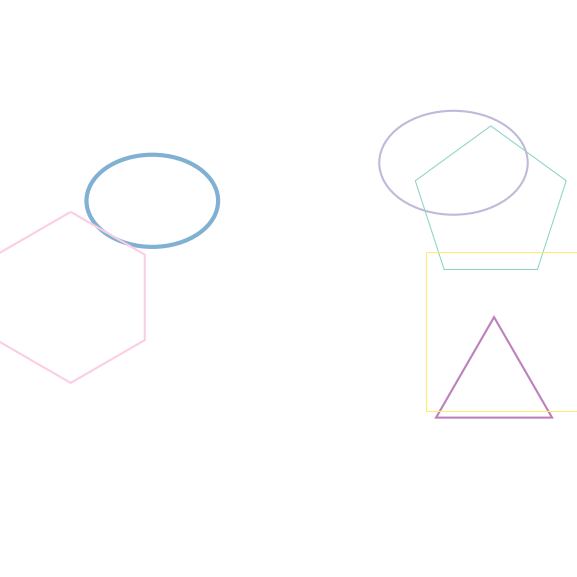[{"shape": "pentagon", "thickness": 0.5, "radius": 0.69, "center": [0.85, 0.644]}, {"shape": "oval", "thickness": 1, "radius": 0.64, "center": [0.785, 0.717]}, {"shape": "oval", "thickness": 2, "radius": 0.57, "center": [0.264, 0.651]}, {"shape": "hexagon", "thickness": 1, "radius": 0.74, "center": [0.122, 0.484]}, {"shape": "triangle", "thickness": 1, "radius": 0.58, "center": [0.856, 0.334]}, {"shape": "square", "thickness": 0.5, "radius": 0.69, "center": [0.875, 0.426]}]